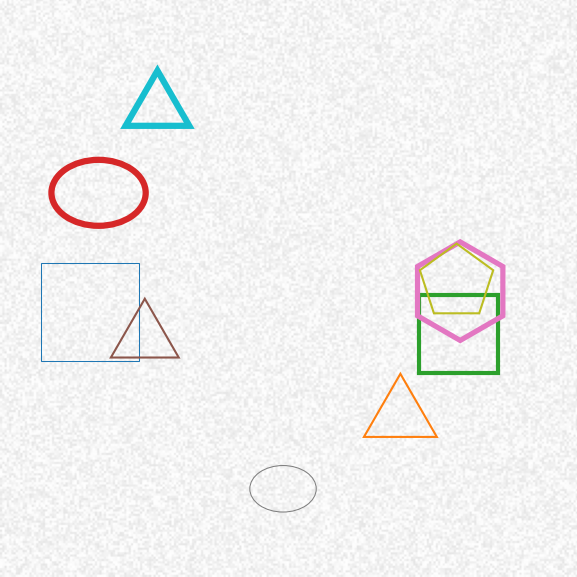[{"shape": "square", "thickness": 0.5, "radius": 0.42, "center": [0.156, 0.458]}, {"shape": "triangle", "thickness": 1, "radius": 0.36, "center": [0.693, 0.279]}, {"shape": "square", "thickness": 2, "radius": 0.34, "center": [0.794, 0.421]}, {"shape": "oval", "thickness": 3, "radius": 0.41, "center": [0.171, 0.665]}, {"shape": "triangle", "thickness": 1, "radius": 0.34, "center": [0.251, 0.414]}, {"shape": "hexagon", "thickness": 2.5, "radius": 0.43, "center": [0.797, 0.495]}, {"shape": "oval", "thickness": 0.5, "radius": 0.29, "center": [0.49, 0.153]}, {"shape": "pentagon", "thickness": 1, "radius": 0.33, "center": [0.791, 0.511]}, {"shape": "triangle", "thickness": 3, "radius": 0.32, "center": [0.273, 0.813]}]